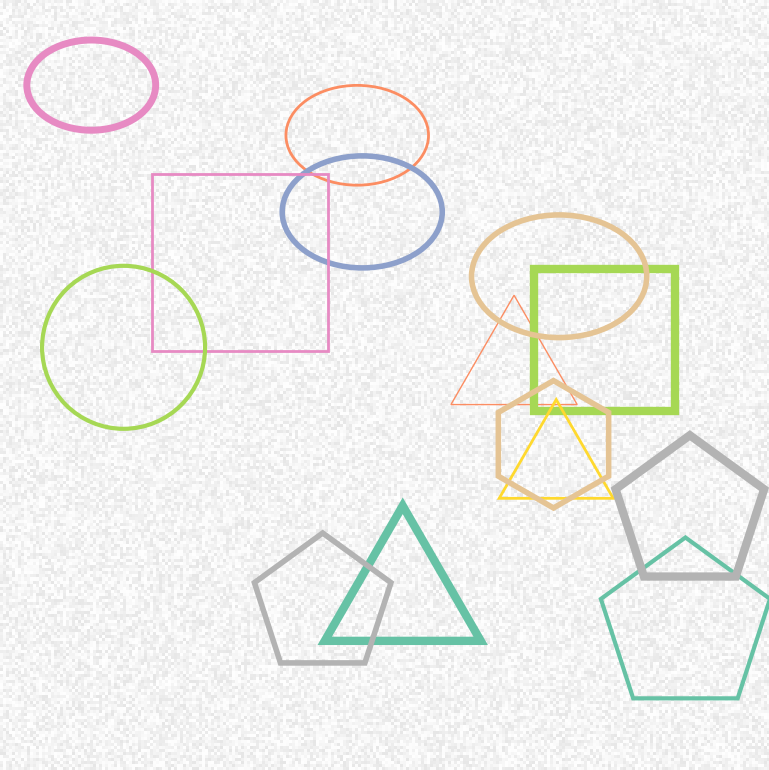[{"shape": "pentagon", "thickness": 1.5, "radius": 0.58, "center": [0.89, 0.186]}, {"shape": "triangle", "thickness": 3, "radius": 0.58, "center": [0.523, 0.226]}, {"shape": "oval", "thickness": 1, "radius": 0.46, "center": [0.464, 0.824]}, {"shape": "triangle", "thickness": 0.5, "radius": 0.47, "center": [0.668, 0.522]}, {"shape": "oval", "thickness": 2, "radius": 0.52, "center": [0.47, 0.725]}, {"shape": "square", "thickness": 1, "radius": 0.57, "center": [0.311, 0.659]}, {"shape": "oval", "thickness": 2.5, "radius": 0.42, "center": [0.119, 0.889]}, {"shape": "square", "thickness": 3, "radius": 0.46, "center": [0.785, 0.559]}, {"shape": "circle", "thickness": 1.5, "radius": 0.53, "center": [0.16, 0.549]}, {"shape": "triangle", "thickness": 1, "radius": 0.43, "center": [0.722, 0.396]}, {"shape": "hexagon", "thickness": 2, "radius": 0.41, "center": [0.719, 0.423]}, {"shape": "oval", "thickness": 2, "radius": 0.57, "center": [0.726, 0.641]}, {"shape": "pentagon", "thickness": 2, "radius": 0.47, "center": [0.419, 0.214]}, {"shape": "pentagon", "thickness": 3, "radius": 0.51, "center": [0.896, 0.333]}]